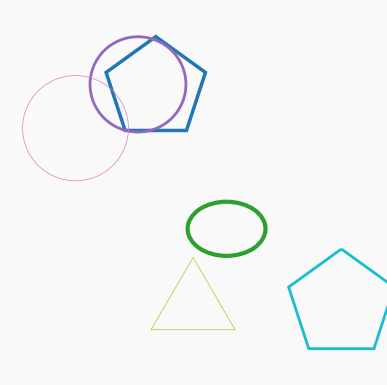[{"shape": "pentagon", "thickness": 2.5, "radius": 0.67, "center": [0.402, 0.77]}, {"shape": "oval", "thickness": 3, "radius": 0.5, "center": [0.585, 0.406]}, {"shape": "circle", "thickness": 2, "radius": 0.62, "center": [0.356, 0.781]}, {"shape": "circle", "thickness": 0.5, "radius": 0.68, "center": [0.195, 0.667]}, {"shape": "triangle", "thickness": 0.5, "radius": 0.63, "center": [0.498, 0.206]}, {"shape": "pentagon", "thickness": 2, "radius": 0.72, "center": [0.881, 0.21]}]